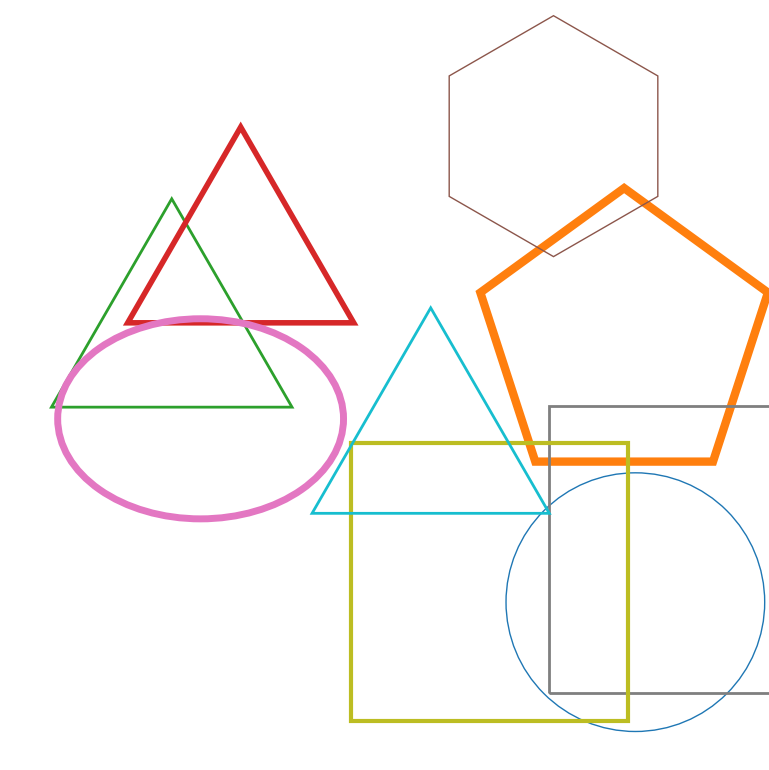[{"shape": "circle", "thickness": 0.5, "radius": 0.84, "center": [0.825, 0.218]}, {"shape": "pentagon", "thickness": 3, "radius": 0.98, "center": [0.811, 0.559]}, {"shape": "triangle", "thickness": 1, "radius": 0.9, "center": [0.223, 0.561]}, {"shape": "triangle", "thickness": 2, "radius": 0.85, "center": [0.313, 0.665]}, {"shape": "hexagon", "thickness": 0.5, "radius": 0.78, "center": [0.719, 0.823]}, {"shape": "oval", "thickness": 2.5, "radius": 0.93, "center": [0.261, 0.456]}, {"shape": "square", "thickness": 1, "radius": 0.93, "center": [0.899, 0.287]}, {"shape": "square", "thickness": 1.5, "radius": 0.9, "center": [0.636, 0.244]}, {"shape": "triangle", "thickness": 1, "radius": 0.89, "center": [0.559, 0.422]}]